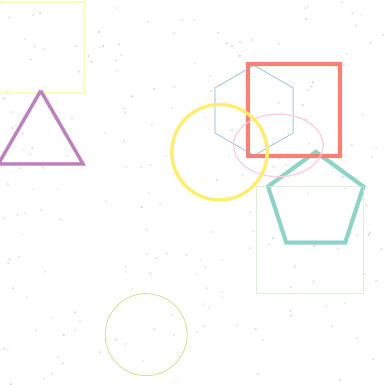[{"shape": "pentagon", "thickness": 3, "radius": 0.65, "center": [0.82, 0.475]}, {"shape": "square", "thickness": 1.5, "radius": 0.59, "center": [0.1, 0.877]}, {"shape": "square", "thickness": 3, "radius": 0.6, "center": [0.764, 0.714]}, {"shape": "hexagon", "thickness": 0.5, "radius": 0.59, "center": [0.66, 0.713]}, {"shape": "circle", "thickness": 0.5, "radius": 0.53, "center": [0.38, 0.131]}, {"shape": "oval", "thickness": 1, "radius": 0.58, "center": [0.723, 0.622]}, {"shape": "triangle", "thickness": 2.5, "radius": 0.63, "center": [0.106, 0.638]}, {"shape": "square", "thickness": 0.5, "radius": 0.7, "center": [0.804, 0.379]}, {"shape": "circle", "thickness": 2.5, "radius": 0.62, "center": [0.57, 0.605]}]